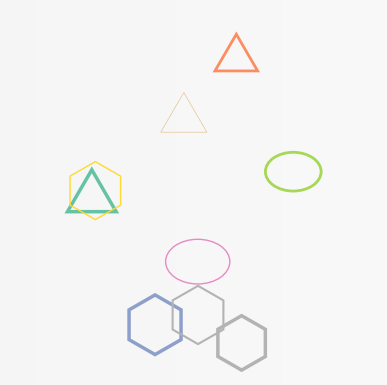[{"shape": "triangle", "thickness": 2.5, "radius": 0.36, "center": [0.237, 0.486]}, {"shape": "triangle", "thickness": 2, "radius": 0.32, "center": [0.61, 0.848]}, {"shape": "hexagon", "thickness": 2.5, "radius": 0.39, "center": [0.4, 0.156]}, {"shape": "oval", "thickness": 1, "radius": 0.41, "center": [0.51, 0.32]}, {"shape": "oval", "thickness": 2, "radius": 0.36, "center": [0.757, 0.554]}, {"shape": "hexagon", "thickness": 1, "radius": 0.38, "center": [0.246, 0.505]}, {"shape": "triangle", "thickness": 0.5, "radius": 0.34, "center": [0.474, 0.691]}, {"shape": "hexagon", "thickness": 2.5, "radius": 0.35, "center": [0.624, 0.109]}, {"shape": "hexagon", "thickness": 1.5, "radius": 0.38, "center": [0.511, 0.182]}]